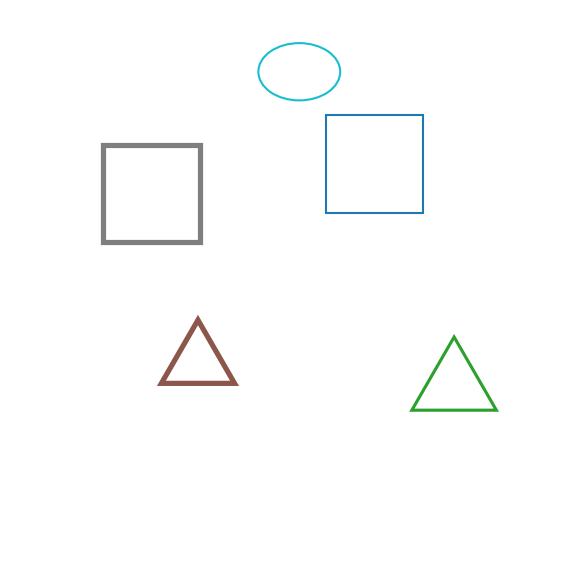[{"shape": "square", "thickness": 1, "radius": 0.42, "center": [0.649, 0.715]}, {"shape": "triangle", "thickness": 1.5, "radius": 0.42, "center": [0.786, 0.331]}, {"shape": "triangle", "thickness": 2.5, "radius": 0.37, "center": [0.343, 0.372]}, {"shape": "square", "thickness": 2.5, "radius": 0.42, "center": [0.262, 0.664]}, {"shape": "oval", "thickness": 1, "radius": 0.35, "center": [0.518, 0.875]}]